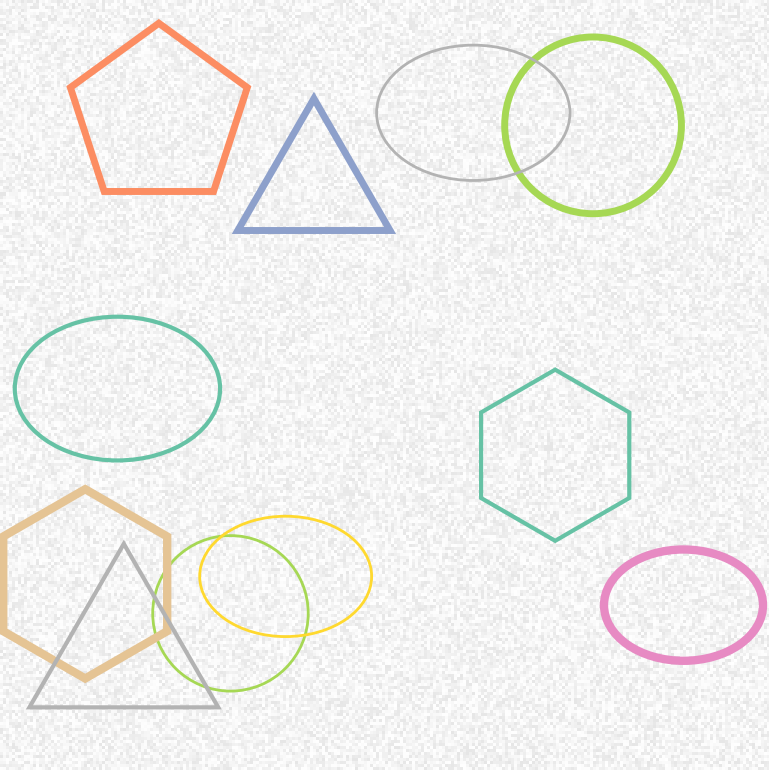[{"shape": "hexagon", "thickness": 1.5, "radius": 0.56, "center": [0.721, 0.409]}, {"shape": "oval", "thickness": 1.5, "radius": 0.67, "center": [0.153, 0.495]}, {"shape": "pentagon", "thickness": 2.5, "radius": 0.6, "center": [0.206, 0.849]}, {"shape": "triangle", "thickness": 2.5, "radius": 0.57, "center": [0.408, 0.758]}, {"shape": "oval", "thickness": 3, "radius": 0.52, "center": [0.888, 0.214]}, {"shape": "circle", "thickness": 2.5, "radius": 0.57, "center": [0.77, 0.837]}, {"shape": "circle", "thickness": 1, "radius": 0.5, "center": [0.299, 0.203]}, {"shape": "oval", "thickness": 1, "radius": 0.56, "center": [0.371, 0.251]}, {"shape": "hexagon", "thickness": 3, "radius": 0.61, "center": [0.111, 0.242]}, {"shape": "triangle", "thickness": 1.5, "radius": 0.71, "center": [0.161, 0.152]}, {"shape": "oval", "thickness": 1, "radius": 0.63, "center": [0.615, 0.854]}]